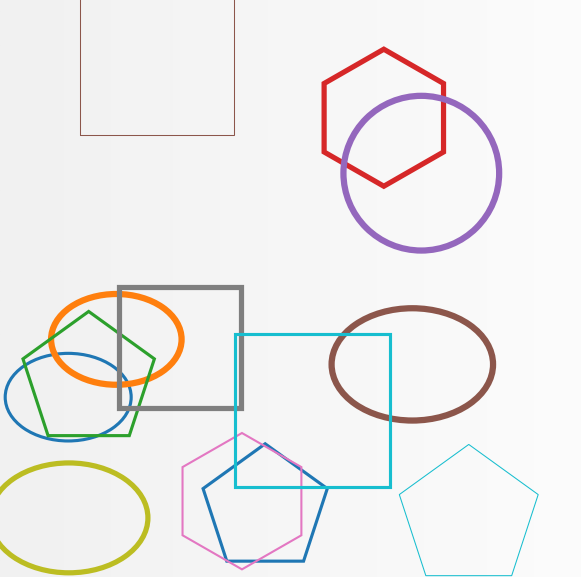[{"shape": "oval", "thickness": 1.5, "radius": 0.54, "center": [0.117, 0.311]}, {"shape": "pentagon", "thickness": 1.5, "radius": 0.56, "center": [0.456, 0.118]}, {"shape": "oval", "thickness": 3, "radius": 0.56, "center": [0.2, 0.411]}, {"shape": "pentagon", "thickness": 1.5, "radius": 0.59, "center": [0.153, 0.341]}, {"shape": "hexagon", "thickness": 2.5, "radius": 0.59, "center": [0.66, 0.795]}, {"shape": "circle", "thickness": 3, "radius": 0.67, "center": [0.725, 0.699]}, {"shape": "oval", "thickness": 3, "radius": 0.69, "center": [0.709, 0.368]}, {"shape": "square", "thickness": 0.5, "radius": 0.66, "center": [0.27, 0.898]}, {"shape": "hexagon", "thickness": 1, "radius": 0.59, "center": [0.416, 0.131]}, {"shape": "square", "thickness": 2.5, "radius": 0.53, "center": [0.31, 0.397]}, {"shape": "oval", "thickness": 2.5, "radius": 0.68, "center": [0.119, 0.102]}, {"shape": "pentagon", "thickness": 0.5, "radius": 0.63, "center": [0.806, 0.104]}, {"shape": "square", "thickness": 1.5, "radius": 0.66, "center": [0.538, 0.288]}]